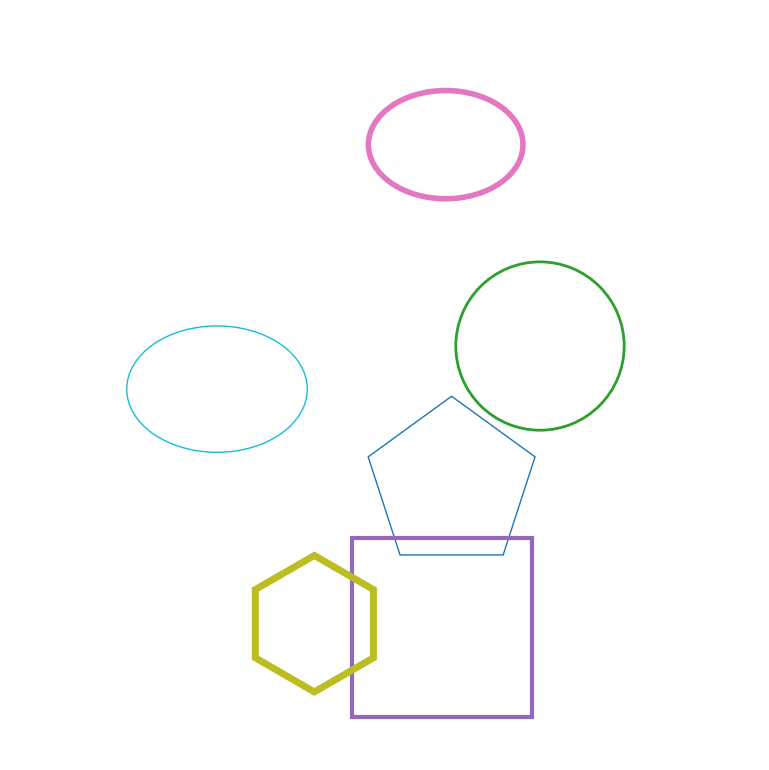[{"shape": "pentagon", "thickness": 0.5, "radius": 0.57, "center": [0.587, 0.371]}, {"shape": "circle", "thickness": 1, "radius": 0.55, "center": [0.701, 0.551]}, {"shape": "square", "thickness": 1.5, "radius": 0.58, "center": [0.574, 0.185]}, {"shape": "oval", "thickness": 2, "radius": 0.5, "center": [0.579, 0.812]}, {"shape": "hexagon", "thickness": 2.5, "radius": 0.44, "center": [0.408, 0.19]}, {"shape": "oval", "thickness": 0.5, "radius": 0.59, "center": [0.282, 0.495]}]